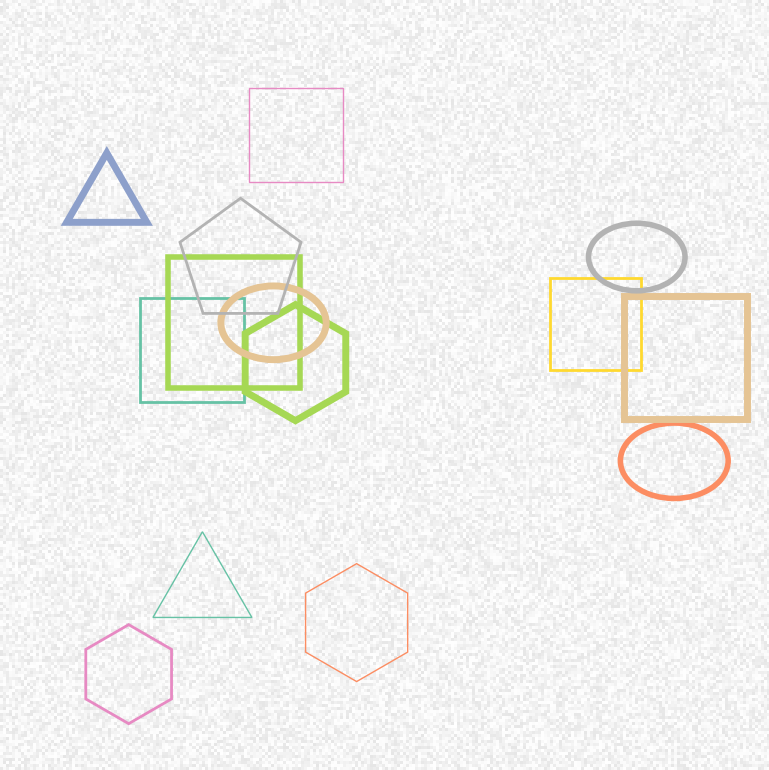[{"shape": "triangle", "thickness": 0.5, "radius": 0.37, "center": [0.263, 0.235]}, {"shape": "square", "thickness": 1, "radius": 0.34, "center": [0.25, 0.545]}, {"shape": "oval", "thickness": 2, "radius": 0.35, "center": [0.876, 0.402]}, {"shape": "hexagon", "thickness": 0.5, "radius": 0.38, "center": [0.463, 0.191]}, {"shape": "triangle", "thickness": 2.5, "radius": 0.3, "center": [0.139, 0.741]}, {"shape": "square", "thickness": 0.5, "radius": 0.31, "center": [0.384, 0.824]}, {"shape": "hexagon", "thickness": 1, "radius": 0.32, "center": [0.167, 0.124]}, {"shape": "square", "thickness": 2, "radius": 0.43, "center": [0.304, 0.581]}, {"shape": "hexagon", "thickness": 2.5, "radius": 0.38, "center": [0.384, 0.529]}, {"shape": "square", "thickness": 1, "radius": 0.3, "center": [0.774, 0.579]}, {"shape": "square", "thickness": 2.5, "radius": 0.4, "center": [0.891, 0.535]}, {"shape": "oval", "thickness": 2.5, "radius": 0.34, "center": [0.355, 0.581]}, {"shape": "pentagon", "thickness": 1, "radius": 0.41, "center": [0.312, 0.66]}, {"shape": "oval", "thickness": 2, "radius": 0.31, "center": [0.827, 0.666]}]